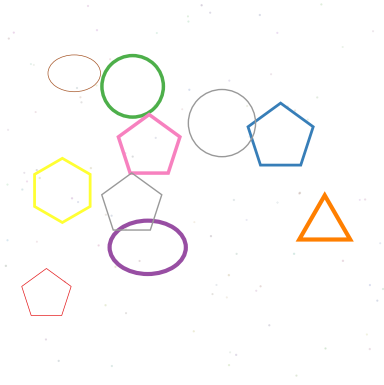[{"shape": "pentagon", "thickness": 0.5, "radius": 0.34, "center": [0.121, 0.235]}, {"shape": "pentagon", "thickness": 2, "radius": 0.44, "center": [0.729, 0.643]}, {"shape": "circle", "thickness": 2.5, "radius": 0.4, "center": [0.345, 0.776]}, {"shape": "oval", "thickness": 3, "radius": 0.5, "center": [0.384, 0.358]}, {"shape": "triangle", "thickness": 3, "radius": 0.38, "center": [0.843, 0.416]}, {"shape": "hexagon", "thickness": 2, "radius": 0.42, "center": [0.162, 0.505]}, {"shape": "oval", "thickness": 0.5, "radius": 0.34, "center": [0.193, 0.81]}, {"shape": "pentagon", "thickness": 2.5, "radius": 0.42, "center": [0.387, 0.618]}, {"shape": "circle", "thickness": 1, "radius": 0.44, "center": [0.576, 0.68]}, {"shape": "pentagon", "thickness": 1, "radius": 0.41, "center": [0.342, 0.469]}]